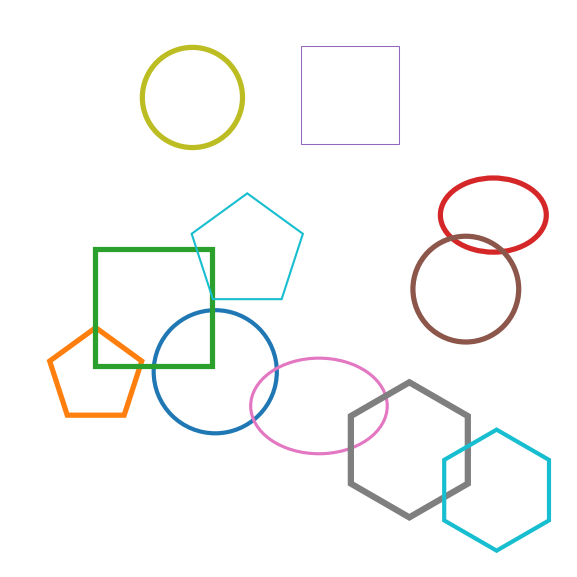[{"shape": "circle", "thickness": 2, "radius": 0.53, "center": [0.373, 0.355]}, {"shape": "pentagon", "thickness": 2.5, "radius": 0.42, "center": [0.166, 0.348]}, {"shape": "square", "thickness": 2.5, "radius": 0.51, "center": [0.266, 0.467]}, {"shape": "oval", "thickness": 2.5, "radius": 0.46, "center": [0.854, 0.627]}, {"shape": "square", "thickness": 0.5, "radius": 0.42, "center": [0.606, 0.835]}, {"shape": "circle", "thickness": 2.5, "radius": 0.46, "center": [0.807, 0.498]}, {"shape": "oval", "thickness": 1.5, "radius": 0.59, "center": [0.552, 0.296]}, {"shape": "hexagon", "thickness": 3, "radius": 0.58, "center": [0.709, 0.22]}, {"shape": "circle", "thickness": 2.5, "radius": 0.43, "center": [0.333, 0.83]}, {"shape": "pentagon", "thickness": 1, "radius": 0.51, "center": [0.428, 0.563]}, {"shape": "hexagon", "thickness": 2, "radius": 0.52, "center": [0.86, 0.15]}]